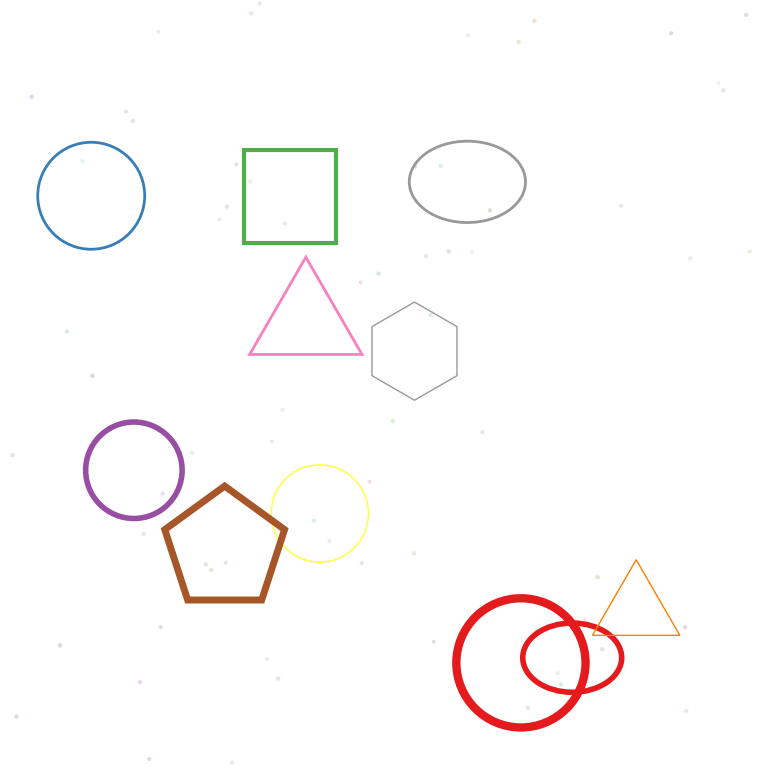[{"shape": "circle", "thickness": 3, "radius": 0.42, "center": [0.677, 0.139]}, {"shape": "oval", "thickness": 2, "radius": 0.32, "center": [0.743, 0.146]}, {"shape": "circle", "thickness": 1, "radius": 0.35, "center": [0.118, 0.746]}, {"shape": "square", "thickness": 1.5, "radius": 0.3, "center": [0.377, 0.745]}, {"shape": "circle", "thickness": 2, "radius": 0.31, "center": [0.174, 0.389]}, {"shape": "triangle", "thickness": 0.5, "radius": 0.33, "center": [0.826, 0.208]}, {"shape": "circle", "thickness": 0.5, "radius": 0.32, "center": [0.415, 0.333]}, {"shape": "pentagon", "thickness": 2.5, "radius": 0.41, "center": [0.292, 0.287]}, {"shape": "triangle", "thickness": 1, "radius": 0.42, "center": [0.397, 0.582]}, {"shape": "hexagon", "thickness": 0.5, "radius": 0.32, "center": [0.538, 0.544]}, {"shape": "oval", "thickness": 1, "radius": 0.38, "center": [0.607, 0.764]}]